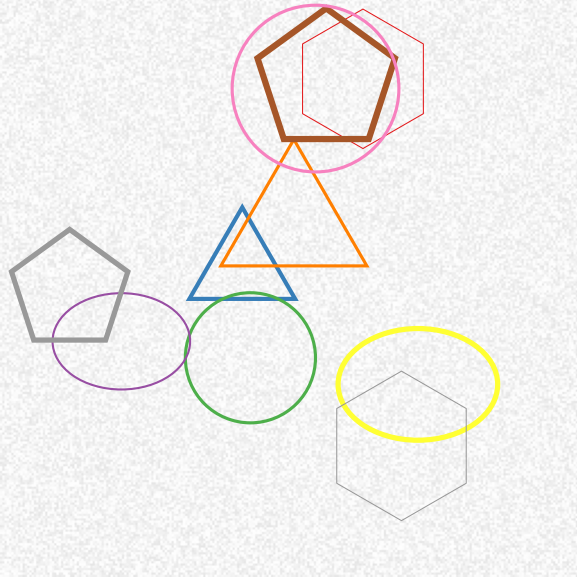[{"shape": "hexagon", "thickness": 0.5, "radius": 0.6, "center": [0.629, 0.863]}, {"shape": "triangle", "thickness": 2, "radius": 0.53, "center": [0.419, 0.534]}, {"shape": "circle", "thickness": 1.5, "radius": 0.56, "center": [0.434, 0.38]}, {"shape": "oval", "thickness": 1, "radius": 0.6, "center": [0.21, 0.408]}, {"shape": "triangle", "thickness": 1.5, "radius": 0.73, "center": [0.509, 0.612]}, {"shape": "oval", "thickness": 2.5, "radius": 0.69, "center": [0.724, 0.334]}, {"shape": "pentagon", "thickness": 3, "radius": 0.63, "center": [0.565, 0.86]}, {"shape": "circle", "thickness": 1.5, "radius": 0.72, "center": [0.546, 0.846]}, {"shape": "pentagon", "thickness": 2.5, "radius": 0.53, "center": [0.121, 0.496]}, {"shape": "hexagon", "thickness": 0.5, "radius": 0.65, "center": [0.695, 0.227]}]